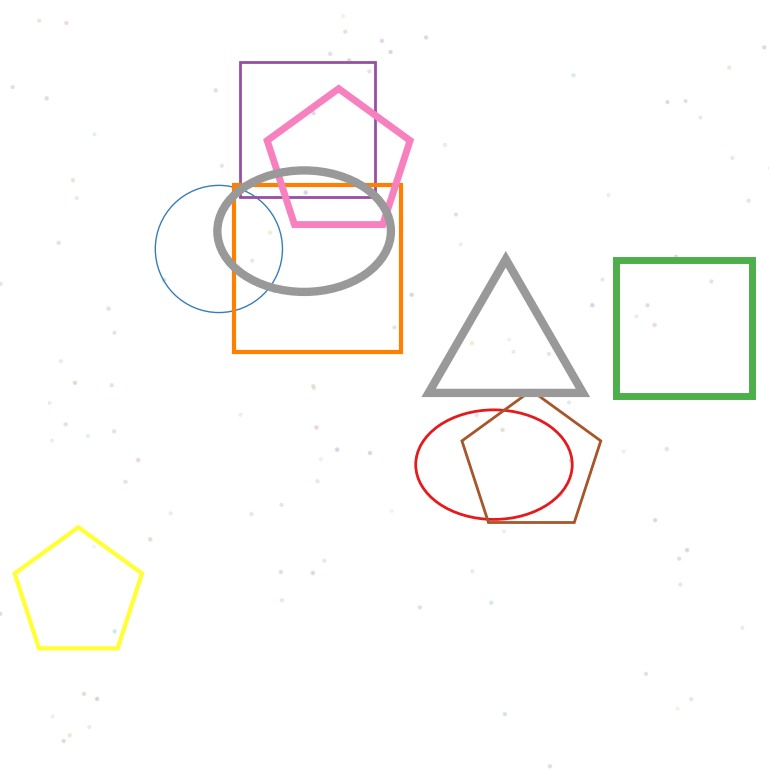[{"shape": "oval", "thickness": 1, "radius": 0.51, "center": [0.642, 0.397]}, {"shape": "circle", "thickness": 0.5, "radius": 0.41, "center": [0.284, 0.677]}, {"shape": "square", "thickness": 2.5, "radius": 0.44, "center": [0.888, 0.574]}, {"shape": "square", "thickness": 1, "radius": 0.44, "center": [0.4, 0.832]}, {"shape": "square", "thickness": 1.5, "radius": 0.54, "center": [0.413, 0.652]}, {"shape": "pentagon", "thickness": 1.5, "radius": 0.43, "center": [0.102, 0.228]}, {"shape": "pentagon", "thickness": 1, "radius": 0.47, "center": [0.69, 0.398]}, {"shape": "pentagon", "thickness": 2.5, "radius": 0.49, "center": [0.44, 0.787]}, {"shape": "triangle", "thickness": 3, "radius": 0.58, "center": [0.657, 0.548]}, {"shape": "oval", "thickness": 3, "radius": 0.56, "center": [0.395, 0.7]}]